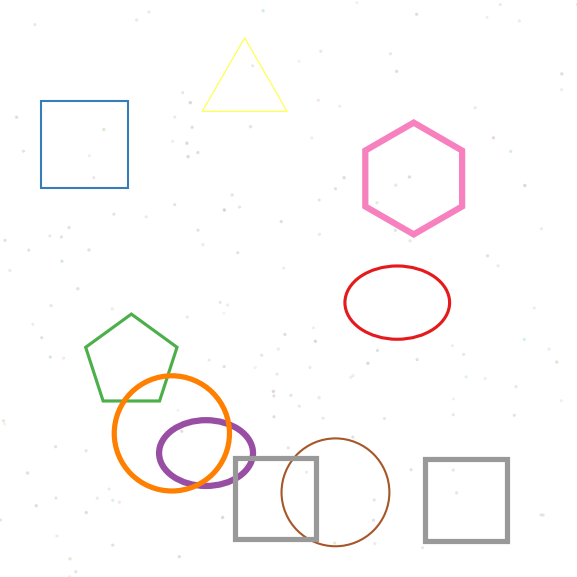[{"shape": "oval", "thickness": 1.5, "radius": 0.45, "center": [0.688, 0.475]}, {"shape": "square", "thickness": 1, "radius": 0.38, "center": [0.146, 0.748]}, {"shape": "pentagon", "thickness": 1.5, "radius": 0.42, "center": [0.227, 0.372]}, {"shape": "oval", "thickness": 3, "radius": 0.41, "center": [0.357, 0.215]}, {"shape": "circle", "thickness": 2.5, "radius": 0.5, "center": [0.298, 0.249]}, {"shape": "triangle", "thickness": 0.5, "radius": 0.42, "center": [0.424, 0.849]}, {"shape": "circle", "thickness": 1, "radius": 0.47, "center": [0.581, 0.147]}, {"shape": "hexagon", "thickness": 3, "radius": 0.48, "center": [0.716, 0.69]}, {"shape": "square", "thickness": 2.5, "radius": 0.36, "center": [0.806, 0.133]}, {"shape": "square", "thickness": 2.5, "radius": 0.35, "center": [0.477, 0.136]}]